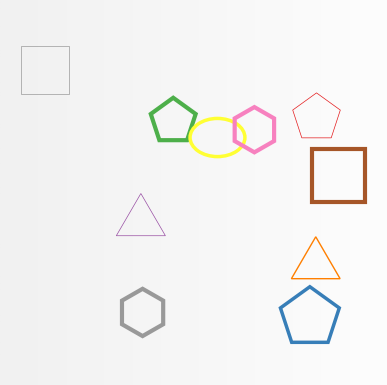[{"shape": "pentagon", "thickness": 0.5, "radius": 0.32, "center": [0.817, 0.694]}, {"shape": "pentagon", "thickness": 2.5, "radius": 0.4, "center": [0.8, 0.175]}, {"shape": "pentagon", "thickness": 3, "radius": 0.3, "center": [0.447, 0.685]}, {"shape": "triangle", "thickness": 0.5, "radius": 0.37, "center": [0.364, 0.424]}, {"shape": "triangle", "thickness": 1, "radius": 0.36, "center": [0.815, 0.312]}, {"shape": "oval", "thickness": 2.5, "radius": 0.35, "center": [0.561, 0.643]}, {"shape": "square", "thickness": 3, "radius": 0.34, "center": [0.873, 0.545]}, {"shape": "hexagon", "thickness": 3, "radius": 0.29, "center": [0.656, 0.663]}, {"shape": "square", "thickness": 0.5, "radius": 0.31, "center": [0.116, 0.819]}, {"shape": "hexagon", "thickness": 3, "radius": 0.31, "center": [0.368, 0.188]}]